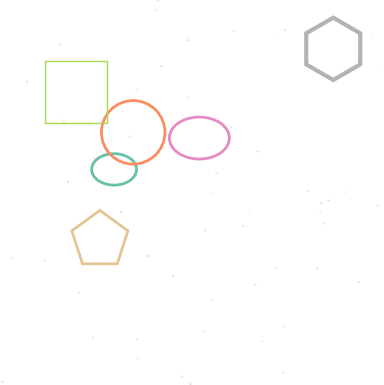[{"shape": "oval", "thickness": 2, "radius": 0.29, "center": [0.296, 0.56]}, {"shape": "circle", "thickness": 2, "radius": 0.41, "center": [0.346, 0.656]}, {"shape": "oval", "thickness": 2, "radius": 0.39, "center": [0.518, 0.641]}, {"shape": "square", "thickness": 1, "radius": 0.4, "center": [0.197, 0.761]}, {"shape": "pentagon", "thickness": 2, "radius": 0.38, "center": [0.259, 0.377]}, {"shape": "hexagon", "thickness": 3, "radius": 0.4, "center": [0.866, 0.873]}]